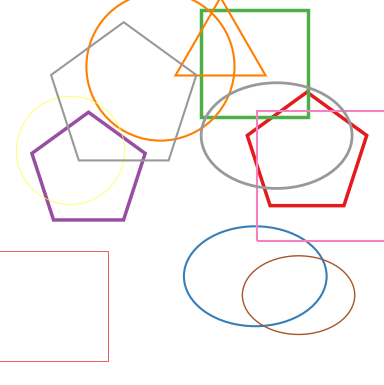[{"shape": "square", "thickness": 0.5, "radius": 0.72, "center": [0.137, 0.205]}, {"shape": "pentagon", "thickness": 2.5, "radius": 0.82, "center": [0.797, 0.598]}, {"shape": "oval", "thickness": 1.5, "radius": 0.93, "center": [0.663, 0.282]}, {"shape": "square", "thickness": 2.5, "radius": 0.69, "center": [0.661, 0.836]}, {"shape": "pentagon", "thickness": 2.5, "radius": 0.77, "center": [0.23, 0.554]}, {"shape": "triangle", "thickness": 1.5, "radius": 0.68, "center": [0.573, 0.872]}, {"shape": "circle", "thickness": 1.5, "radius": 0.96, "center": [0.417, 0.827]}, {"shape": "circle", "thickness": 0.5, "radius": 0.7, "center": [0.183, 0.609]}, {"shape": "oval", "thickness": 1, "radius": 0.73, "center": [0.775, 0.233]}, {"shape": "square", "thickness": 1.5, "radius": 0.84, "center": [0.836, 0.542]}, {"shape": "oval", "thickness": 2, "radius": 0.98, "center": [0.719, 0.648]}, {"shape": "pentagon", "thickness": 1.5, "radius": 0.99, "center": [0.321, 0.744]}]